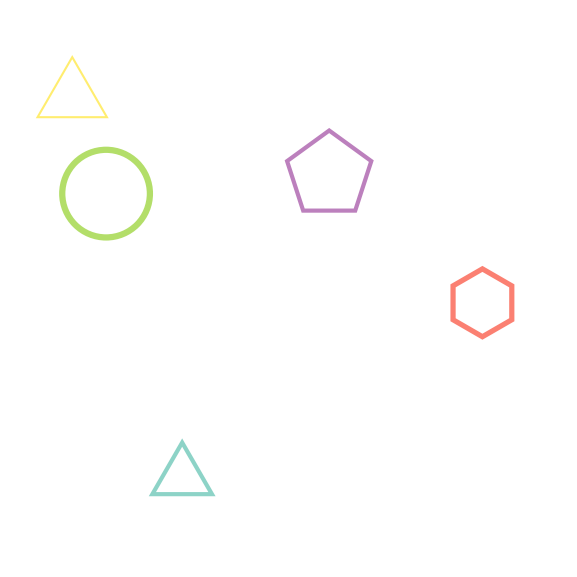[{"shape": "triangle", "thickness": 2, "radius": 0.3, "center": [0.315, 0.173]}, {"shape": "hexagon", "thickness": 2.5, "radius": 0.29, "center": [0.835, 0.475]}, {"shape": "circle", "thickness": 3, "radius": 0.38, "center": [0.184, 0.664]}, {"shape": "pentagon", "thickness": 2, "radius": 0.38, "center": [0.57, 0.696]}, {"shape": "triangle", "thickness": 1, "radius": 0.35, "center": [0.125, 0.831]}]